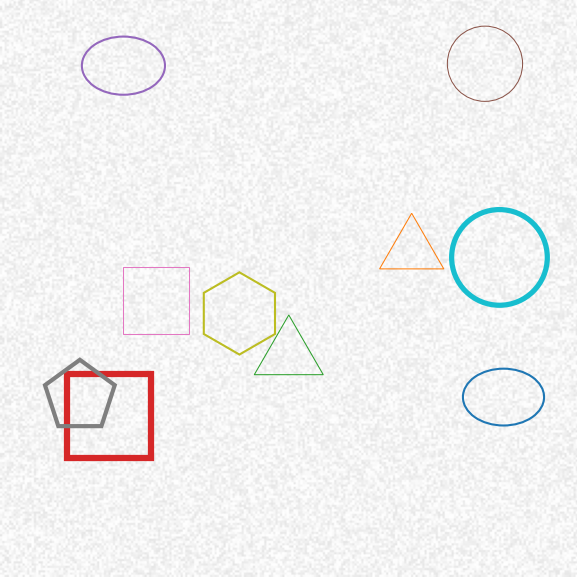[{"shape": "oval", "thickness": 1, "radius": 0.35, "center": [0.872, 0.312]}, {"shape": "triangle", "thickness": 0.5, "radius": 0.32, "center": [0.713, 0.566]}, {"shape": "triangle", "thickness": 0.5, "radius": 0.34, "center": [0.5, 0.385]}, {"shape": "square", "thickness": 3, "radius": 0.36, "center": [0.188, 0.279]}, {"shape": "oval", "thickness": 1, "radius": 0.36, "center": [0.214, 0.885]}, {"shape": "circle", "thickness": 0.5, "radius": 0.33, "center": [0.84, 0.889]}, {"shape": "square", "thickness": 0.5, "radius": 0.29, "center": [0.27, 0.479]}, {"shape": "pentagon", "thickness": 2, "radius": 0.32, "center": [0.138, 0.313]}, {"shape": "hexagon", "thickness": 1, "radius": 0.36, "center": [0.415, 0.456]}, {"shape": "circle", "thickness": 2.5, "radius": 0.41, "center": [0.865, 0.553]}]